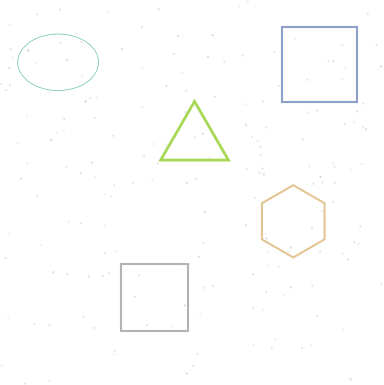[{"shape": "oval", "thickness": 0.5, "radius": 0.52, "center": [0.151, 0.838]}, {"shape": "square", "thickness": 1.5, "radius": 0.49, "center": [0.831, 0.832]}, {"shape": "triangle", "thickness": 2, "radius": 0.51, "center": [0.505, 0.635]}, {"shape": "hexagon", "thickness": 1.5, "radius": 0.47, "center": [0.762, 0.425]}, {"shape": "square", "thickness": 1.5, "radius": 0.44, "center": [0.401, 0.227]}]